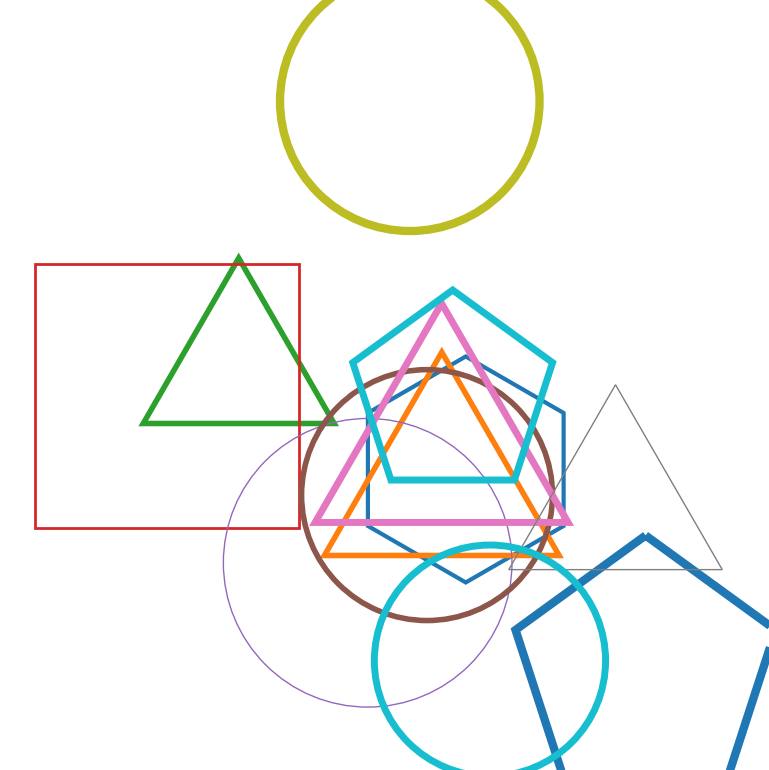[{"shape": "pentagon", "thickness": 3, "radius": 0.89, "center": [0.838, 0.127]}, {"shape": "hexagon", "thickness": 1.5, "radius": 0.73, "center": [0.605, 0.39]}, {"shape": "triangle", "thickness": 2, "radius": 0.88, "center": [0.574, 0.367]}, {"shape": "triangle", "thickness": 2, "radius": 0.72, "center": [0.31, 0.522]}, {"shape": "square", "thickness": 1, "radius": 0.86, "center": [0.218, 0.486]}, {"shape": "circle", "thickness": 0.5, "radius": 0.94, "center": [0.477, 0.269]}, {"shape": "circle", "thickness": 2, "radius": 0.81, "center": [0.555, 0.357]}, {"shape": "triangle", "thickness": 2.5, "radius": 0.95, "center": [0.574, 0.416]}, {"shape": "triangle", "thickness": 0.5, "radius": 0.8, "center": [0.799, 0.34]}, {"shape": "circle", "thickness": 3, "radius": 0.84, "center": [0.532, 0.868]}, {"shape": "circle", "thickness": 2.5, "radius": 0.75, "center": [0.636, 0.142]}, {"shape": "pentagon", "thickness": 2.5, "radius": 0.68, "center": [0.588, 0.487]}]